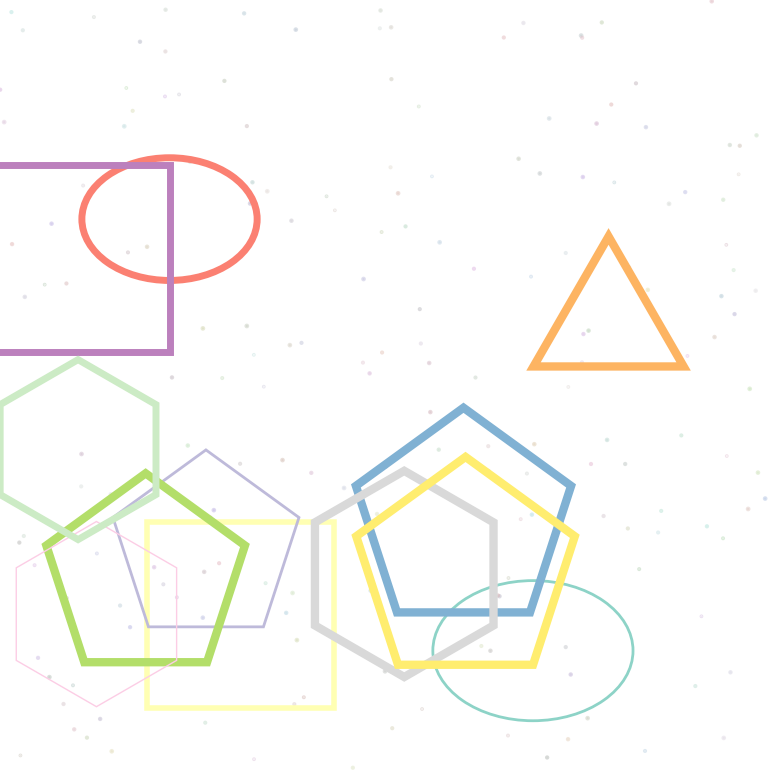[{"shape": "oval", "thickness": 1, "radius": 0.65, "center": [0.692, 0.155]}, {"shape": "square", "thickness": 2, "radius": 0.61, "center": [0.313, 0.202]}, {"shape": "pentagon", "thickness": 1, "radius": 0.64, "center": [0.267, 0.289]}, {"shape": "oval", "thickness": 2.5, "radius": 0.57, "center": [0.22, 0.715]}, {"shape": "pentagon", "thickness": 3, "radius": 0.73, "center": [0.602, 0.324]}, {"shape": "triangle", "thickness": 3, "radius": 0.56, "center": [0.79, 0.58]}, {"shape": "pentagon", "thickness": 3, "radius": 0.68, "center": [0.189, 0.25]}, {"shape": "hexagon", "thickness": 0.5, "radius": 0.6, "center": [0.125, 0.202]}, {"shape": "hexagon", "thickness": 3, "radius": 0.67, "center": [0.525, 0.255]}, {"shape": "square", "thickness": 2.5, "radius": 0.61, "center": [0.1, 0.664]}, {"shape": "hexagon", "thickness": 2.5, "radius": 0.58, "center": [0.101, 0.416]}, {"shape": "pentagon", "thickness": 3, "radius": 0.75, "center": [0.605, 0.257]}]